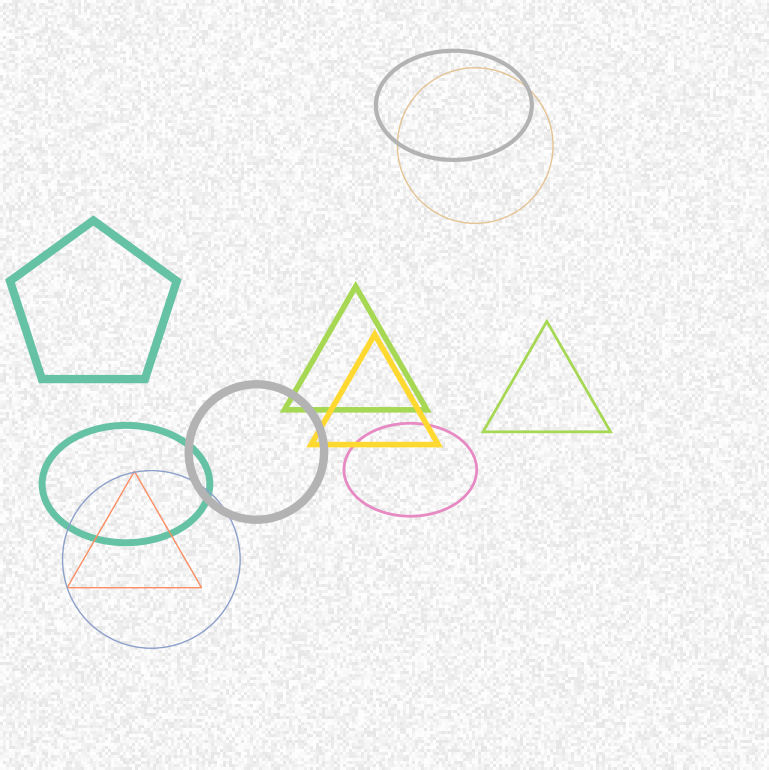[{"shape": "pentagon", "thickness": 3, "radius": 0.57, "center": [0.121, 0.6]}, {"shape": "oval", "thickness": 2.5, "radius": 0.54, "center": [0.164, 0.371]}, {"shape": "triangle", "thickness": 0.5, "radius": 0.5, "center": [0.175, 0.287]}, {"shape": "circle", "thickness": 0.5, "radius": 0.58, "center": [0.197, 0.273]}, {"shape": "oval", "thickness": 1, "radius": 0.43, "center": [0.533, 0.39]}, {"shape": "triangle", "thickness": 2, "radius": 0.53, "center": [0.462, 0.521]}, {"shape": "triangle", "thickness": 1, "radius": 0.48, "center": [0.71, 0.487]}, {"shape": "triangle", "thickness": 2, "radius": 0.48, "center": [0.487, 0.47]}, {"shape": "circle", "thickness": 0.5, "radius": 0.51, "center": [0.617, 0.811]}, {"shape": "oval", "thickness": 1.5, "radius": 0.51, "center": [0.589, 0.863]}, {"shape": "circle", "thickness": 3, "radius": 0.44, "center": [0.333, 0.413]}]